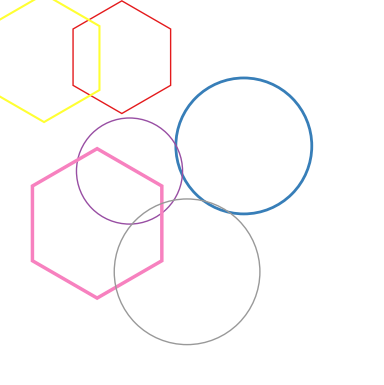[{"shape": "hexagon", "thickness": 1, "radius": 0.73, "center": [0.316, 0.851]}, {"shape": "circle", "thickness": 2, "radius": 0.88, "center": [0.633, 0.621]}, {"shape": "circle", "thickness": 1, "radius": 0.69, "center": [0.336, 0.556]}, {"shape": "hexagon", "thickness": 1.5, "radius": 0.83, "center": [0.114, 0.849]}, {"shape": "hexagon", "thickness": 2.5, "radius": 0.97, "center": [0.252, 0.42]}, {"shape": "circle", "thickness": 1, "radius": 0.95, "center": [0.486, 0.294]}]